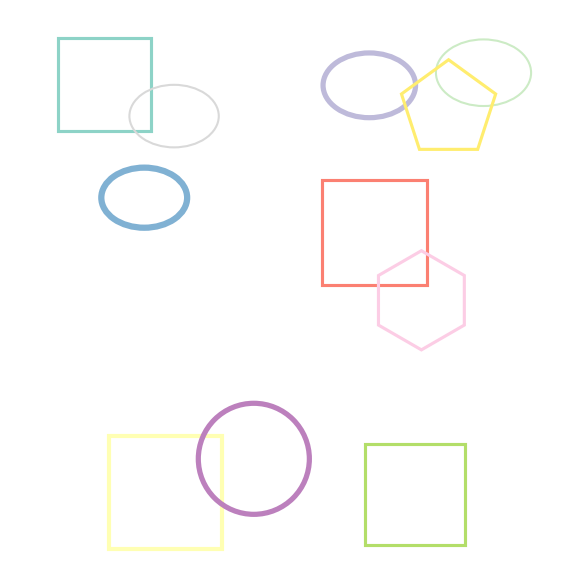[{"shape": "square", "thickness": 1.5, "radius": 0.41, "center": [0.181, 0.853]}, {"shape": "square", "thickness": 2, "radius": 0.49, "center": [0.286, 0.146]}, {"shape": "oval", "thickness": 2.5, "radius": 0.4, "center": [0.639, 0.851]}, {"shape": "square", "thickness": 1.5, "radius": 0.45, "center": [0.649, 0.596]}, {"shape": "oval", "thickness": 3, "radius": 0.37, "center": [0.25, 0.657]}, {"shape": "square", "thickness": 1.5, "radius": 0.44, "center": [0.719, 0.143]}, {"shape": "hexagon", "thickness": 1.5, "radius": 0.43, "center": [0.73, 0.479]}, {"shape": "oval", "thickness": 1, "radius": 0.39, "center": [0.301, 0.798]}, {"shape": "circle", "thickness": 2.5, "radius": 0.48, "center": [0.44, 0.205]}, {"shape": "oval", "thickness": 1, "radius": 0.41, "center": [0.837, 0.873]}, {"shape": "pentagon", "thickness": 1.5, "radius": 0.43, "center": [0.777, 0.81]}]